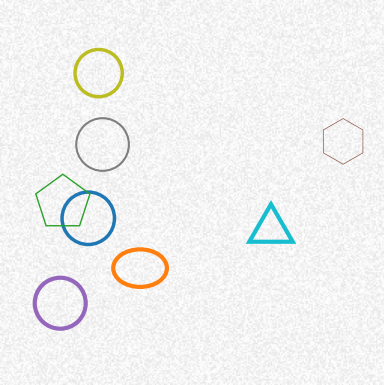[{"shape": "circle", "thickness": 2.5, "radius": 0.34, "center": [0.229, 0.433]}, {"shape": "oval", "thickness": 3, "radius": 0.35, "center": [0.364, 0.304]}, {"shape": "pentagon", "thickness": 1, "radius": 0.37, "center": [0.163, 0.473]}, {"shape": "circle", "thickness": 3, "radius": 0.33, "center": [0.156, 0.212]}, {"shape": "hexagon", "thickness": 0.5, "radius": 0.3, "center": [0.891, 0.633]}, {"shape": "circle", "thickness": 1.5, "radius": 0.34, "center": [0.266, 0.625]}, {"shape": "circle", "thickness": 2.5, "radius": 0.31, "center": [0.256, 0.81]}, {"shape": "triangle", "thickness": 3, "radius": 0.33, "center": [0.704, 0.405]}]